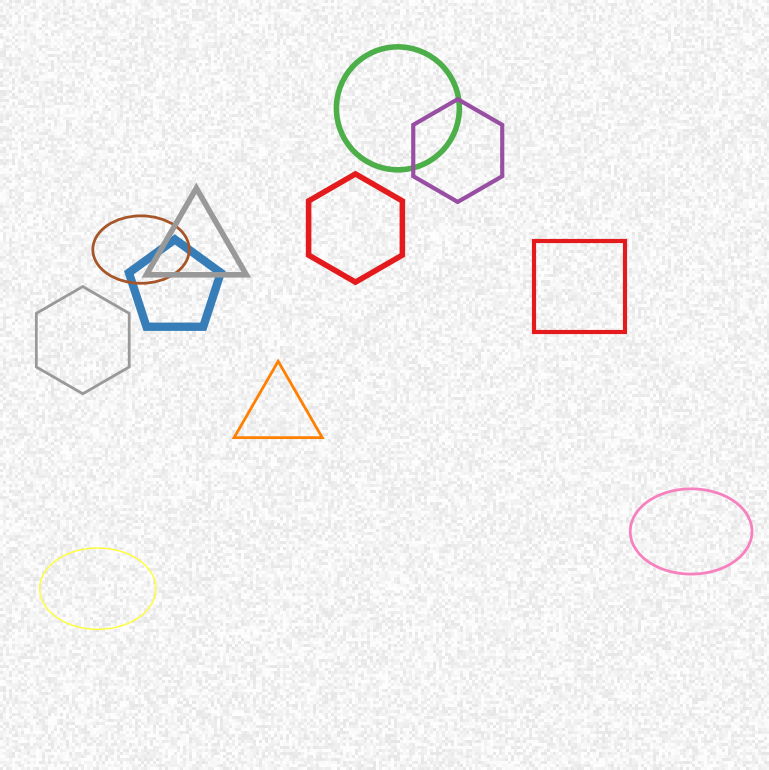[{"shape": "hexagon", "thickness": 2, "radius": 0.35, "center": [0.462, 0.704]}, {"shape": "square", "thickness": 1.5, "radius": 0.29, "center": [0.753, 0.628]}, {"shape": "pentagon", "thickness": 3, "radius": 0.31, "center": [0.227, 0.626]}, {"shape": "circle", "thickness": 2, "radius": 0.4, "center": [0.517, 0.859]}, {"shape": "hexagon", "thickness": 1.5, "radius": 0.33, "center": [0.594, 0.804]}, {"shape": "triangle", "thickness": 1, "radius": 0.33, "center": [0.361, 0.465]}, {"shape": "oval", "thickness": 0.5, "radius": 0.38, "center": [0.127, 0.235]}, {"shape": "oval", "thickness": 1, "radius": 0.31, "center": [0.183, 0.676]}, {"shape": "oval", "thickness": 1, "radius": 0.4, "center": [0.898, 0.31]}, {"shape": "hexagon", "thickness": 1, "radius": 0.35, "center": [0.107, 0.558]}, {"shape": "triangle", "thickness": 2, "radius": 0.37, "center": [0.255, 0.681]}]